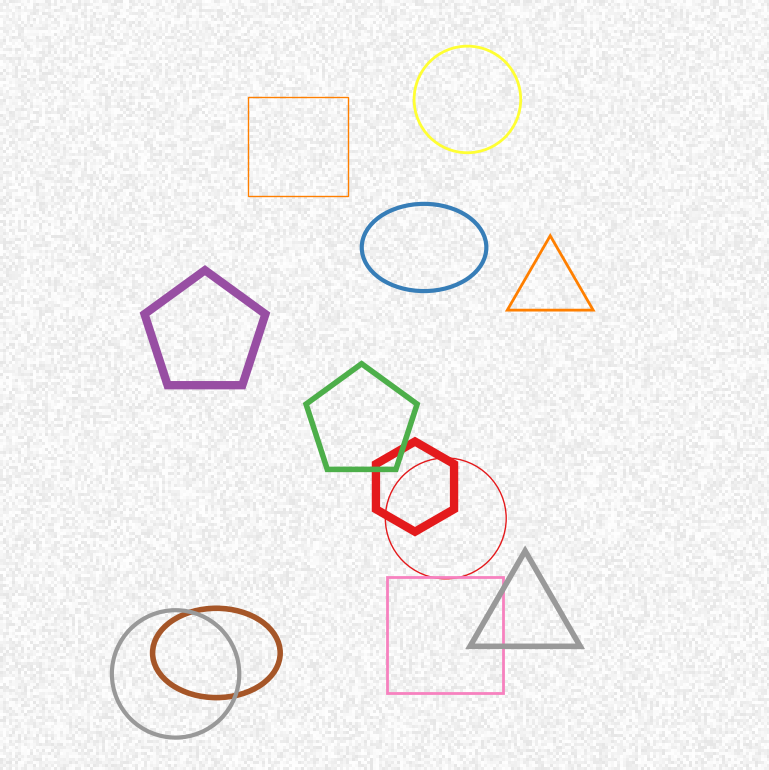[{"shape": "hexagon", "thickness": 3, "radius": 0.29, "center": [0.539, 0.368]}, {"shape": "circle", "thickness": 0.5, "radius": 0.39, "center": [0.579, 0.327]}, {"shape": "oval", "thickness": 1.5, "radius": 0.4, "center": [0.551, 0.679]}, {"shape": "pentagon", "thickness": 2, "radius": 0.38, "center": [0.47, 0.452]}, {"shape": "pentagon", "thickness": 3, "radius": 0.41, "center": [0.266, 0.567]}, {"shape": "square", "thickness": 0.5, "radius": 0.32, "center": [0.387, 0.81]}, {"shape": "triangle", "thickness": 1, "radius": 0.32, "center": [0.715, 0.629]}, {"shape": "circle", "thickness": 1, "radius": 0.35, "center": [0.607, 0.871]}, {"shape": "oval", "thickness": 2, "radius": 0.41, "center": [0.281, 0.152]}, {"shape": "square", "thickness": 1, "radius": 0.38, "center": [0.578, 0.175]}, {"shape": "circle", "thickness": 1.5, "radius": 0.41, "center": [0.228, 0.125]}, {"shape": "triangle", "thickness": 2, "radius": 0.41, "center": [0.682, 0.202]}]